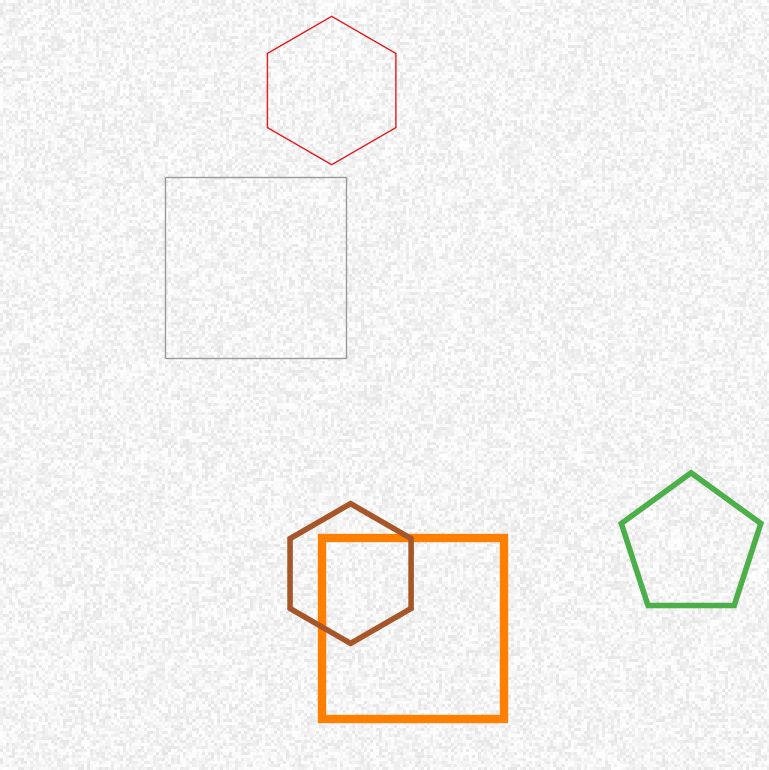[{"shape": "hexagon", "thickness": 0.5, "radius": 0.48, "center": [0.431, 0.882]}, {"shape": "pentagon", "thickness": 2, "radius": 0.48, "center": [0.898, 0.291]}, {"shape": "square", "thickness": 3, "radius": 0.59, "center": [0.537, 0.184]}, {"shape": "hexagon", "thickness": 2, "radius": 0.45, "center": [0.455, 0.255]}, {"shape": "square", "thickness": 0.5, "radius": 0.59, "center": [0.332, 0.653]}]